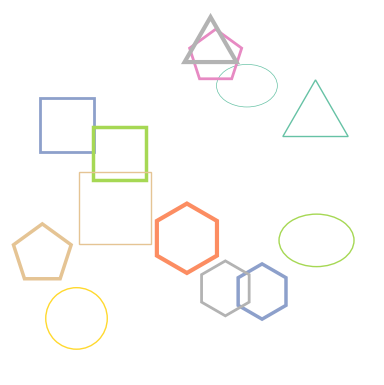[{"shape": "oval", "thickness": 0.5, "radius": 0.4, "center": [0.641, 0.777]}, {"shape": "triangle", "thickness": 1, "radius": 0.49, "center": [0.82, 0.694]}, {"shape": "hexagon", "thickness": 3, "radius": 0.45, "center": [0.485, 0.381]}, {"shape": "hexagon", "thickness": 2.5, "radius": 0.36, "center": [0.681, 0.243]}, {"shape": "square", "thickness": 2, "radius": 0.35, "center": [0.174, 0.676]}, {"shape": "pentagon", "thickness": 2, "radius": 0.36, "center": [0.56, 0.853]}, {"shape": "square", "thickness": 2.5, "radius": 0.35, "center": [0.31, 0.601]}, {"shape": "oval", "thickness": 1, "radius": 0.49, "center": [0.822, 0.376]}, {"shape": "circle", "thickness": 1, "radius": 0.4, "center": [0.199, 0.173]}, {"shape": "square", "thickness": 1, "radius": 0.47, "center": [0.299, 0.46]}, {"shape": "pentagon", "thickness": 2.5, "radius": 0.39, "center": [0.11, 0.34]}, {"shape": "triangle", "thickness": 3, "radius": 0.39, "center": [0.547, 0.878]}, {"shape": "hexagon", "thickness": 2, "radius": 0.36, "center": [0.585, 0.251]}]